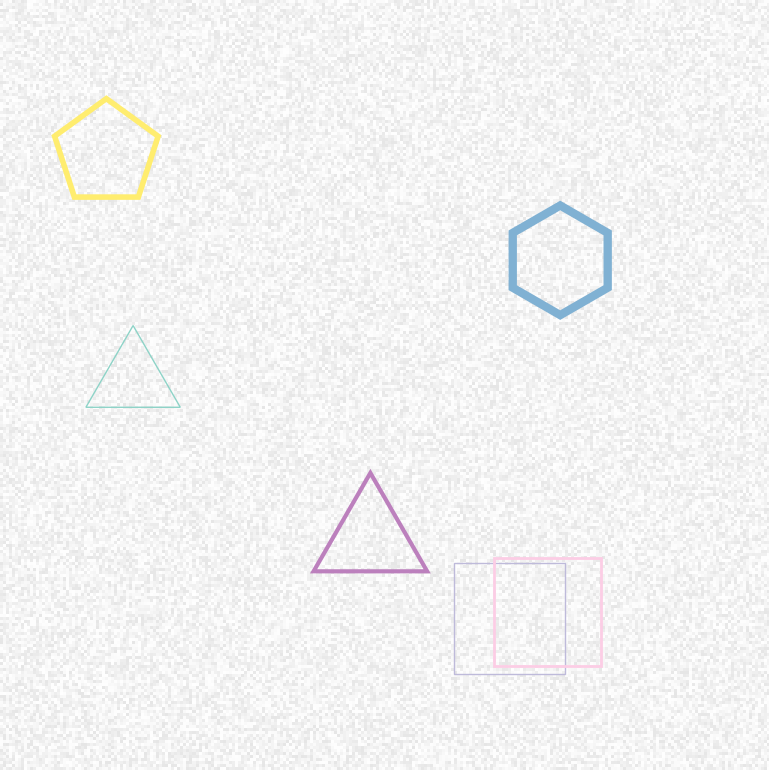[{"shape": "triangle", "thickness": 0.5, "radius": 0.35, "center": [0.173, 0.506]}, {"shape": "square", "thickness": 0.5, "radius": 0.36, "center": [0.661, 0.197]}, {"shape": "hexagon", "thickness": 3, "radius": 0.36, "center": [0.728, 0.662]}, {"shape": "square", "thickness": 1, "radius": 0.35, "center": [0.711, 0.205]}, {"shape": "triangle", "thickness": 1.5, "radius": 0.43, "center": [0.481, 0.301]}, {"shape": "pentagon", "thickness": 2, "radius": 0.35, "center": [0.138, 0.801]}]